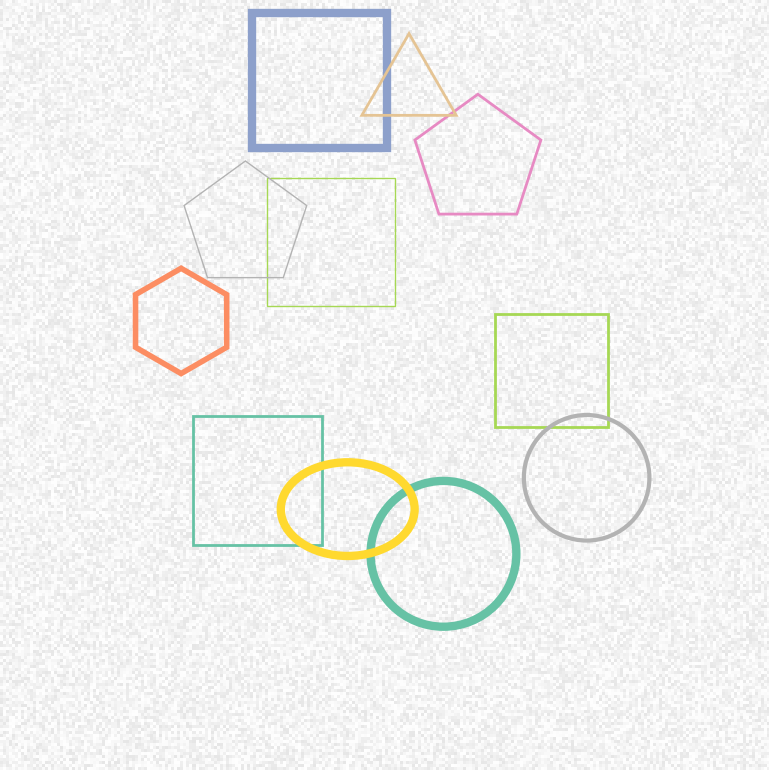[{"shape": "square", "thickness": 1, "radius": 0.42, "center": [0.334, 0.376]}, {"shape": "circle", "thickness": 3, "radius": 0.47, "center": [0.576, 0.281]}, {"shape": "hexagon", "thickness": 2, "radius": 0.34, "center": [0.235, 0.583]}, {"shape": "square", "thickness": 3, "radius": 0.44, "center": [0.415, 0.895]}, {"shape": "pentagon", "thickness": 1, "radius": 0.43, "center": [0.621, 0.792]}, {"shape": "square", "thickness": 0.5, "radius": 0.41, "center": [0.43, 0.686]}, {"shape": "square", "thickness": 1, "radius": 0.37, "center": [0.716, 0.519]}, {"shape": "oval", "thickness": 3, "radius": 0.43, "center": [0.452, 0.339]}, {"shape": "triangle", "thickness": 1, "radius": 0.35, "center": [0.531, 0.886]}, {"shape": "circle", "thickness": 1.5, "radius": 0.41, "center": [0.762, 0.38]}, {"shape": "pentagon", "thickness": 0.5, "radius": 0.42, "center": [0.319, 0.707]}]